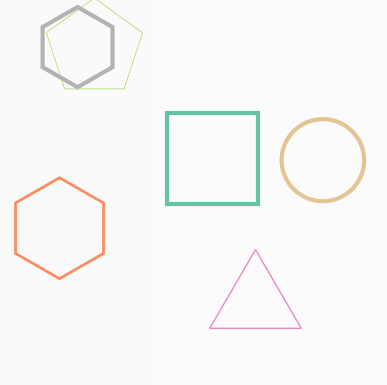[{"shape": "square", "thickness": 3, "radius": 0.58, "center": [0.548, 0.588]}, {"shape": "hexagon", "thickness": 2, "radius": 0.66, "center": [0.154, 0.407]}, {"shape": "triangle", "thickness": 1, "radius": 0.68, "center": [0.659, 0.215]}, {"shape": "pentagon", "thickness": 0.5, "radius": 0.65, "center": [0.244, 0.875]}, {"shape": "circle", "thickness": 3, "radius": 0.53, "center": [0.833, 0.584]}, {"shape": "hexagon", "thickness": 3, "radius": 0.52, "center": [0.2, 0.878]}]